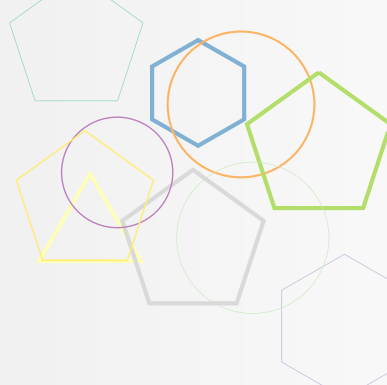[{"shape": "pentagon", "thickness": 0.5, "radius": 0.91, "center": [0.197, 0.885]}, {"shape": "triangle", "thickness": 2.5, "radius": 0.76, "center": [0.232, 0.398]}, {"shape": "hexagon", "thickness": 0.5, "radius": 0.93, "center": [0.889, 0.153]}, {"shape": "hexagon", "thickness": 3, "radius": 0.69, "center": [0.511, 0.759]}, {"shape": "circle", "thickness": 1.5, "radius": 0.95, "center": [0.622, 0.729]}, {"shape": "pentagon", "thickness": 3, "radius": 0.97, "center": [0.823, 0.617]}, {"shape": "pentagon", "thickness": 3, "radius": 0.96, "center": [0.498, 0.367]}, {"shape": "circle", "thickness": 1, "radius": 0.72, "center": [0.302, 0.552]}, {"shape": "circle", "thickness": 0.5, "radius": 0.98, "center": [0.652, 0.382]}, {"shape": "pentagon", "thickness": 1, "radius": 0.93, "center": [0.219, 0.474]}]